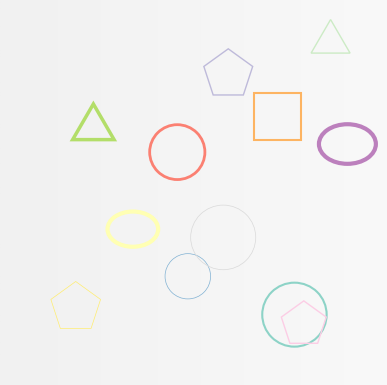[{"shape": "circle", "thickness": 1.5, "radius": 0.42, "center": [0.76, 0.183]}, {"shape": "oval", "thickness": 3, "radius": 0.33, "center": [0.343, 0.405]}, {"shape": "pentagon", "thickness": 1, "radius": 0.33, "center": [0.589, 0.807]}, {"shape": "circle", "thickness": 2, "radius": 0.36, "center": [0.457, 0.605]}, {"shape": "circle", "thickness": 0.5, "radius": 0.29, "center": [0.485, 0.282]}, {"shape": "square", "thickness": 1.5, "radius": 0.3, "center": [0.716, 0.697]}, {"shape": "triangle", "thickness": 2.5, "radius": 0.31, "center": [0.241, 0.668]}, {"shape": "pentagon", "thickness": 1, "radius": 0.3, "center": [0.784, 0.158]}, {"shape": "circle", "thickness": 0.5, "radius": 0.42, "center": [0.576, 0.383]}, {"shape": "oval", "thickness": 3, "radius": 0.37, "center": [0.897, 0.626]}, {"shape": "triangle", "thickness": 1, "radius": 0.29, "center": [0.853, 0.891]}, {"shape": "pentagon", "thickness": 0.5, "radius": 0.34, "center": [0.195, 0.201]}]